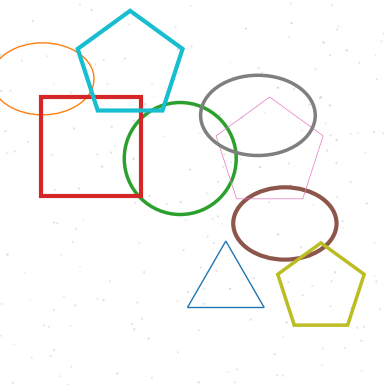[{"shape": "triangle", "thickness": 1, "radius": 0.58, "center": [0.587, 0.259]}, {"shape": "oval", "thickness": 1, "radius": 0.67, "center": [0.111, 0.795]}, {"shape": "circle", "thickness": 2.5, "radius": 0.73, "center": [0.468, 0.588]}, {"shape": "square", "thickness": 3, "radius": 0.65, "center": [0.237, 0.619]}, {"shape": "oval", "thickness": 3, "radius": 0.67, "center": [0.74, 0.42]}, {"shape": "pentagon", "thickness": 0.5, "radius": 0.73, "center": [0.7, 0.602]}, {"shape": "oval", "thickness": 2.5, "radius": 0.74, "center": [0.67, 0.7]}, {"shape": "pentagon", "thickness": 2.5, "radius": 0.59, "center": [0.834, 0.251]}, {"shape": "pentagon", "thickness": 3, "radius": 0.72, "center": [0.338, 0.829]}]